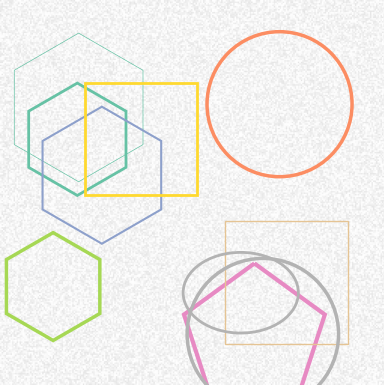[{"shape": "hexagon", "thickness": 2, "radius": 0.73, "center": [0.201, 0.638]}, {"shape": "hexagon", "thickness": 0.5, "radius": 0.97, "center": [0.204, 0.721]}, {"shape": "circle", "thickness": 2.5, "radius": 0.94, "center": [0.726, 0.729]}, {"shape": "hexagon", "thickness": 1.5, "radius": 0.89, "center": [0.265, 0.545]}, {"shape": "pentagon", "thickness": 3, "radius": 0.96, "center": [0.661, 0.124]}, {"shape": "hexagon", "thickness": 2.5, "radius": 0.7, "center": [0.138, 0.256]}, {"shape": "square", "thickness": 2, "radius": 0.73, "center": [0.367, 0.638]}, {"shape": "square", "thickness": 1, "radius": 0.8, "center": [0.743, 0.267]}, {"shape": "circle", "thickness": 2.5, "radius": 0.98, "center": [0.683, 0.132]}, {"shape": "oval", "thickness": 2, "radius": 0.75, "center": [0.625, 0.24]}]